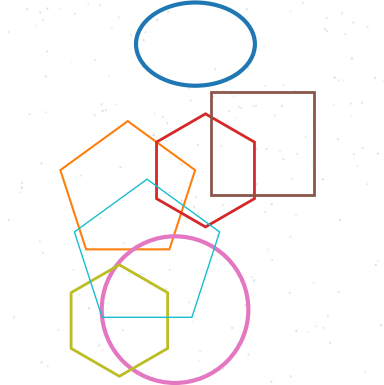[{"shape": "oval", "thickness": 3, "radius": 0.77, "center": [0.508, 0.885]}, {"shape": "pentagon", "thickness": 1.5, "radius": 0.92, "center": [0.332, 0.501]}, {"shape": "hexagon", "thickness": 2, "radius": 0.73, "center": [0.534, 0.557]}, {"shape": "square", "thickness": 2, "radius": 0.67, "center": [0.681, 0.627]}, {"shape": "circle", "thickness": 3, "radius": 0.95, "center": [0.455, 0.196]}, {"shape": "hexagon", "thickness": 2, "radius": 0.72, "center": [0.31, 0.167]}, {"shape": "pentagon", "thickness": 1, "radius": 0.99, "center": [0.382, 0.336]}]